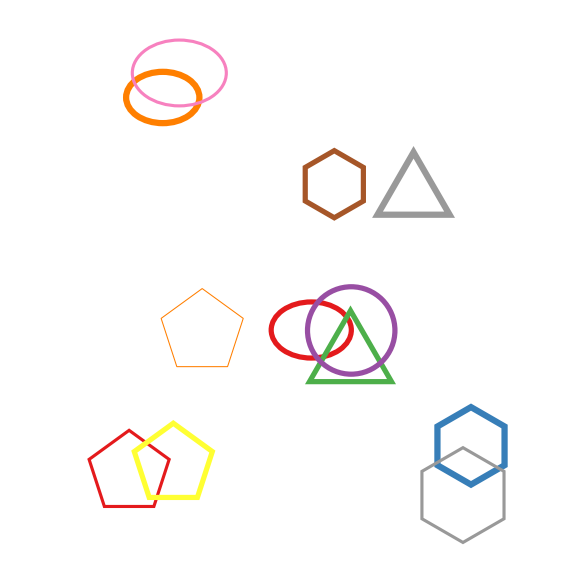[{"shape": "oval", "thickness": 2.5, "radius": 0.35, "center": [0.539, 0.428]}, {"shape": "pentagon", "thickness": 1.5, "radius": 0.36, "center": [0.224, 0.181]}, {"shape": "hexagon", "thickness": 3, "radius": 0.34, "center": [0.816, 0.227]}, {"shape": "triangle", "thickness": 2.5, "radius": 0.41, "center": [0.607, 0.379]}, {"shape": "circle", "thickness": 2.5, "radius": 0.38, "center": [0.608, 0.427]}, {"shape": "oval", "thickness": 3, "radius": 0.32, "center": [0.282, 0.83]}, {"shape": "pentagon", "thickness": 0.5, "radius": 0.37, "center": [0.35, 0.425]}, {"shape": "pentagon", "thickness": 2.5, "radius": 0.36, "center": [0.3, 0.195]}, {"shape": "hexagon", "thickness": 2.5, "radius": 0.29, "center": [0.579, 0.68]}, {"shape": "oval", "thickness": 1.5, "radius": 0.41, "center": [0.31, 0.873]}, {"shape": "triangle", "thickness": 3, "radius": 0.36, "center": [0.716, 0.663]}, {"shape": "hexagon", "thickness": 1.5, "radius": 0.41, "center": [0.802, 0.142]}]